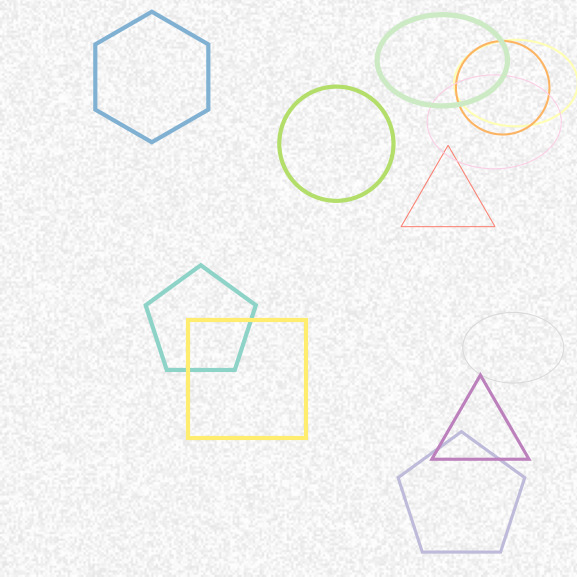[{"shape": "pentagon", "thickness": 2, "radius": 0.5, "center": [0.348, 0.44]}, {"shape": "oval", "thickness": 1, "radius": 0.54, "center": [0.894, 0.855]}, {"shape": "pentagon", "thickness": 1.5, "radius": 0.58, "center": [0.799, 0.136]}, {"shape": "triangle", "thickness": 0.5, "radius": 0.47, "center": [0.776, 0.654]}, {"shape": "hexagon", "thickness": 2, "radius": 0.56, "center": [0.263, 0.866]}, {"shape": "circle", "thickness": 1, "radius": 0.4, "center": [0.87, 0.847]}, {"shape": "circle", "thickness": 2, "radius": 0.49, "center": [0.582, 0.75]}, {"shape": "oval", "thickness": 0.5, "radius": 0.58, "center": [0.856, 0.788]}, {"shape": "oval", "thickness": 0.5, "radius": 0.44, "center": [0.889, 0.397]}, {"shape": "triangle", "thickness": 1.5, "radius": 0.49, "center": [0.832, 0.252]}, {"shape": "oval", "thickness": 2.5, "radius": 0.56, "center": [0.766, 0.895]}, {"shape": "square", "thickness": 2, "radius": 0.51, "center": [0.428, 0.343]}]